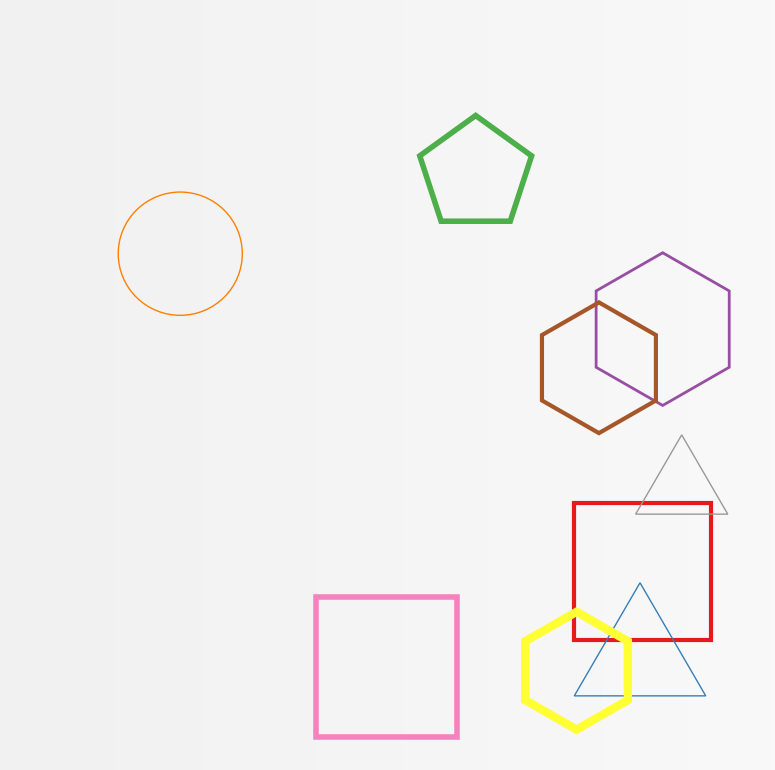[{"shape": "square", "thickness": 1.5, "radius": 0.44, "center": [0.829, 0.258]}, {"shape": "triangle", "thickness": 0.5, "radius": 0.49, "center": [0.826, 0.145]}, {"shape": "pentagon", "thickness": 2, "radius": 0.38, "center": [0.614, 0.774]}, {"shape": "hexagon", "thickness": 1, "radius": 0.5, "center": [0.855, 0.573]}, {"shape": "circle", "thickness": 0.5, "radius": 0.4, "center": [0.233, 0.671]}, {"shape": "hexagon", "thickness": 3, "radius": 0.38, "center": [0.744, 0.129]}, {"shape": "hexagon", "thickness": 1.5, "radius": 0.42, "center": [0.773, 0.522]}, {"shape": "square", "thickness": 2, "radius": 0.45, "center": [0.499, 0.134]}, {"shape": "triangle", "thickness": 0.5, "radius": 0.34, "center": [0.88, 0.367]}]